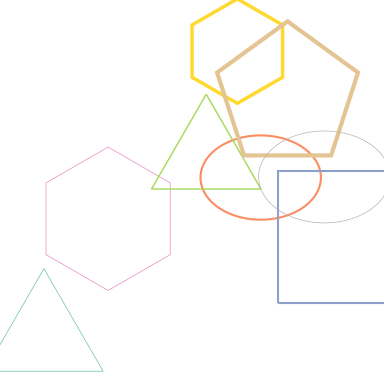[{"shape": "triangle", "thickness": 0.5, "radius": 0.89, "center": [0.114, 0.125]}, {"shape": "oval", "thickness": 1.5, "radius": 0.78, "center": [0.677, 0.539]}, {"shape": "square", "thickness": 1.5, "radius": 0.86, "center": [0.894, 0.385]}, {"shape": "hexagon", "thickness": 0.5, "radius": 0.93, "center": [0.281, 0.432]}, {"shape": "triangle", "thickness": 1, "radius": 0.82, "center": [0.536, 0.591]}, {"shape": "hexagon", "thickness": 2.5, "radius": 0.68, "center": [0.616, 0.867]}, {"shape": "pentagon", "thickness": 3, "radius": 0.96, "center": [0.747, 0.752]}, {"shape": "oval", "thickness": 0.5, "radius": 0.85, "center": [0.842, 0.54]}]